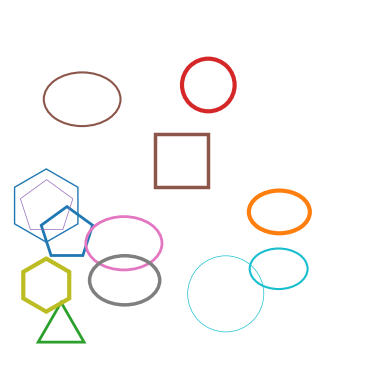[{"shape": "hexagon", "thickness": 1, "radius": 0.48, "center": [0.12, 0.466]}, {"shape": "pentagon", "thickness": 2, "radius": 0.35, "center": [0.174, 0.393]}, {"shape": "oval", "thickness": 3, "radius": 0.4, "center": [0.726, 0.45]}, {"shape": "triangle", "thickness": 2, "radius": 0.34, "center": [0.159, 0.146]}, {"shape": "circle", "thickness": 3, "radius": 0.34, "center": [0.541, 0.779]}, {"shape": "pentagon", "thickness": 0.5, "radius": 0.36, "center": [0.121, 0.462]}, {"shape": "oval", "thickness": 1.5, "radius": 0.5, "center": [0.213, 0.742]}, {"shape": "square", "thickness": 2.5, "radius": 0.35, "center": [0.471, 0.583]}, {"shape": "oval", "thickness": 2, "radius": 0.49, "center": [0.322, 0.368]}, {"shape": "oval", "thickness": 2.5, "radius": 0.46, "center": [0.324, 0.272]}, {"shape": "hexagon", "thickness": 3, "radius": 0.34, "center": [0.12, 0.259]}, {"shape": "circle", "thickness": 0.5, "radius": 0.49, "center": [0.586, 0.237]}, {"shape": "oval", "thickness": 1.5, "radius": 0.38, "center": [0.724, 0.302]}]